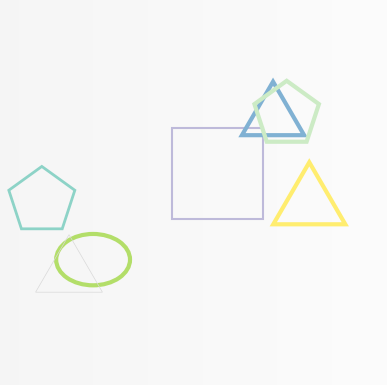[{"shape": "pentagon", "thickness": 2, "radius": 0.45, "center": [0.108, 0.478]}, {"shape": "square", "thickness": 1.5, "radius": 0.59, "center": [0.562, 0.549]}, {"shape": "triangle", "thickness": 3, "radius": 0.46, "center": [0.705, 0.695]}, {"shape": "oval", "thickness": 3, "radius": 0.48, "center": [0.24, 0.326]}, {"shape": "triangle", "thickness": 0.5, "radius": 0.5, "center": [0.178, 0.291]}, {"shape": "pentagon", "thickness": 3, "radius": 0.44, "center": [0.74, 0.703]}, {"shape": "triangle", "thickness": 3, "radius": 0.54, "center": [0.798, 0.471]}]